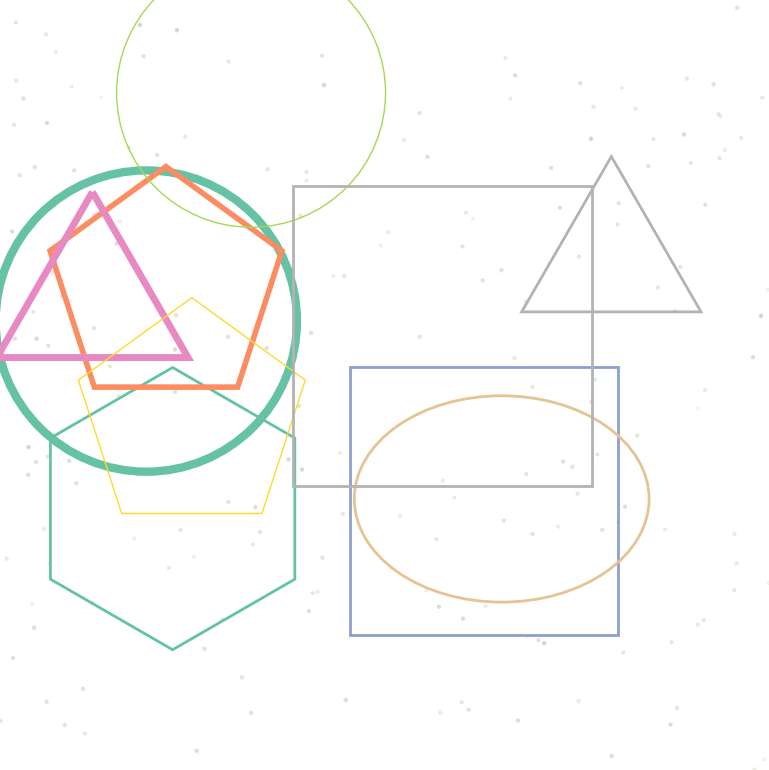[{"shape": "hexagon", "thickness": 1, "radius": 0.92, "center": [0.224, 0.339]}, {"shape": "circle", "thickness": 3, "radius": 0.98, "center": [0.19, 0.583]}, {"shape": "pentagon", "thickness": 2, "radius": 0.79, "center": [0.216, 0.625]}, {"shape": "square", "thickness": 1, "radius": 0.87, "center": [0.629, 0.349]}, {"shape": "triangle", "thickness": 2.5, "radius": 0.72, "center": [0.12, 0.607]}, {"shape": "circle", "thickness": 0.5, "radius": 0.87, "center": [0.326, 0.88]}, {"shape": "pentagon", "thickness": 0.5, "radius": 0.77, "center": [0.249, 0.458]}, {"shape": "oval", "thickness": 1, "radius": 0.96, "center": [0.652, 0.352]}, {"shape": "square", "thickness": 1, "radius": 0.97, "center": [0.575, 0.564]}, {"shape": "triangle", "thickness": 1, "radius": 0.67, "center": [0.794, 0.662]}]